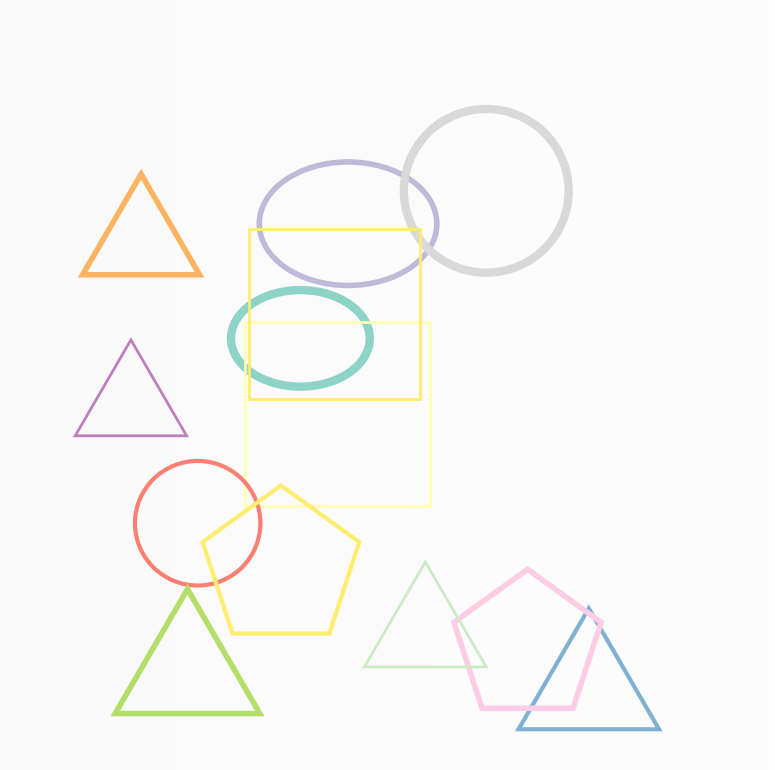[{"shape": "oval", "thickness": 3, "radius": 0.45, "center": [0.388, 0.561]}, {"shape": "square", "thickness": 1, "radius": 0.6, "center": [0.435, 0.463]}, {"shape": "oval", "thickness": 2, "radius": 0.57, "center": [0.449, 0.709]}, {"shape": "circle", "thickness": 1.5, "radius": 0.4, "center": [0.255, 0.32]}, {"shape": "triangle", "thickness": 1.5, "radius": 0.52, "center": [0.76, 0.105]}, {"shape": "triangle", "thickness": 2, "radius": 0.44, "center": [0.182, 0.687]}, {"shape": "triangle", "thickness": 2, "radius": 0.54, "center": [0.242, 0.127]}, {"shape": "pentagon", "thickness": 2, "radius": 0.5, "center": [0.681, 0.161]}, {"shape": "circle", "thickness": 3, "radius": 0.53, "center": [0.627, 0.752]}, {"shape": "triangle", "thickness": 1, "radius": 0.42, "center": [0.169, 0.476]}, {"shape": "triangle", "thickness": 1, "radius": 0.45, "center": [0.549, 0.179]}, {"shape": "square", "thickness": 1, "radius": 0.55, "center": [0.431, 0.592]}, {"shape": "pentagon", "thickness": 1.5, "radius": 0.53, "center": [0.363, 0.263]}]